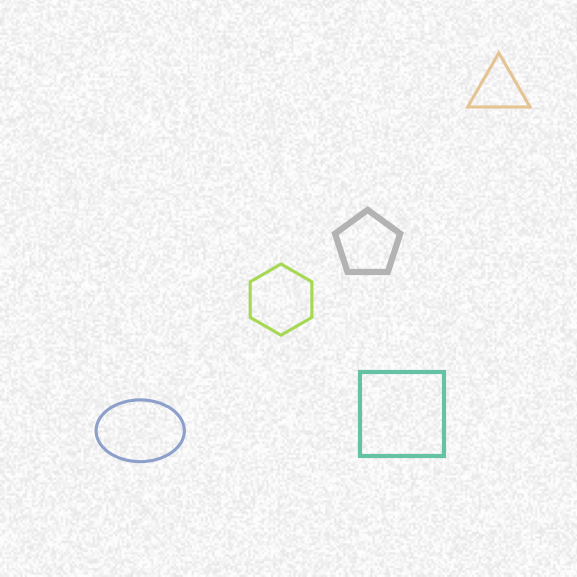[{"shape": "square", "thickness": 2, "radius": 0.36, "center": [0.696, 0.282]}, {"shape": "oval", "thickness": 1.5, "radius": 0.38, "center": [0.243, 0.253]}, {"shape": "hexagon", "thickness": 1.5, "radius": 0.31, "center": [0.487, 0.48]}, {"shape": "triangle", "thickness": 1.5, "radius": 0.31, "center": [0.864, 0.845]}, {"shape": "pentagon", "thickness": 3, "radius": 0.3, "center": [0.637, 0.576]}]